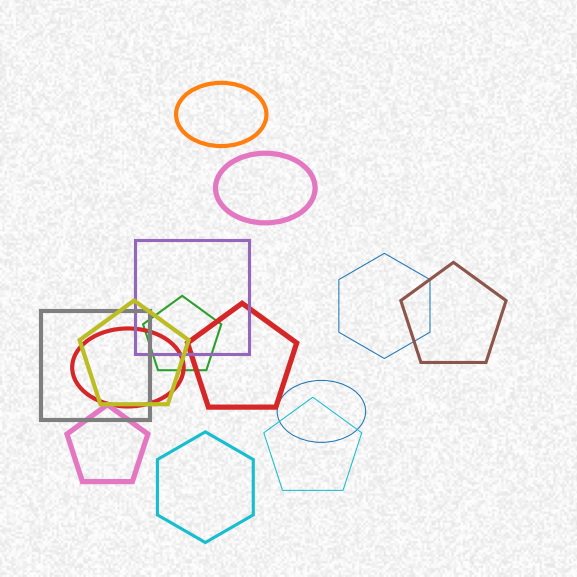[{"shape": "oval", "thickness": 0.5, "radius": 0.38, "center": [0.557, 0.287]}, {"shape": "hexagon", "thickness": 0.5, "radius": 0.46, "center": [0.666, 0.469]}, {"shape": "oval", "thickness": 2, "radius": 0.39, "center": [0.383, 0.801]}, {"shape": "pentagon", "thickness": 1, "radius": 0.36, "center": [0.315, 0.416]}, {"shape": "oval", "thickness": 2, "radius": 0.48, "center": [0.221, 0.363]}, {"shape": "pentagon", "thickness": 2.5, "radius": 0.5, "center": [0.419, 0.375]}, {"shape": "square", "thickness": 1.5, "radius": 0.49, "center": [0.332, 0.485]}, {"shape": "pentagon", "thickness": 1.5, "radius": 0.48, "center": [0.785, 0.449]}, {"shape": "oval", "thickness": 2.5, "radius": 0.43, "center": [0.459, 0.674]}, {"shape": "pentagon", "thickness": 2.5, "radius": 0.37, "center": [0.186, 0.225]}, {"shape": "square", "thickness": 2, "radius": 0.47, "center": [0.166, 0.367]}, {"shape": "pentagon", "thickness": 2, "radius": 0.5, "center": [0.232, 0.379]}, {"shape": "hexagon", "thickness": 1.5, "radius": 0.48, "center": [0.356, 0.156]}, {"shape": "pentagon", "thickness": 0.5, "radius": 0.45, "center": [0.542, 0.222]}]